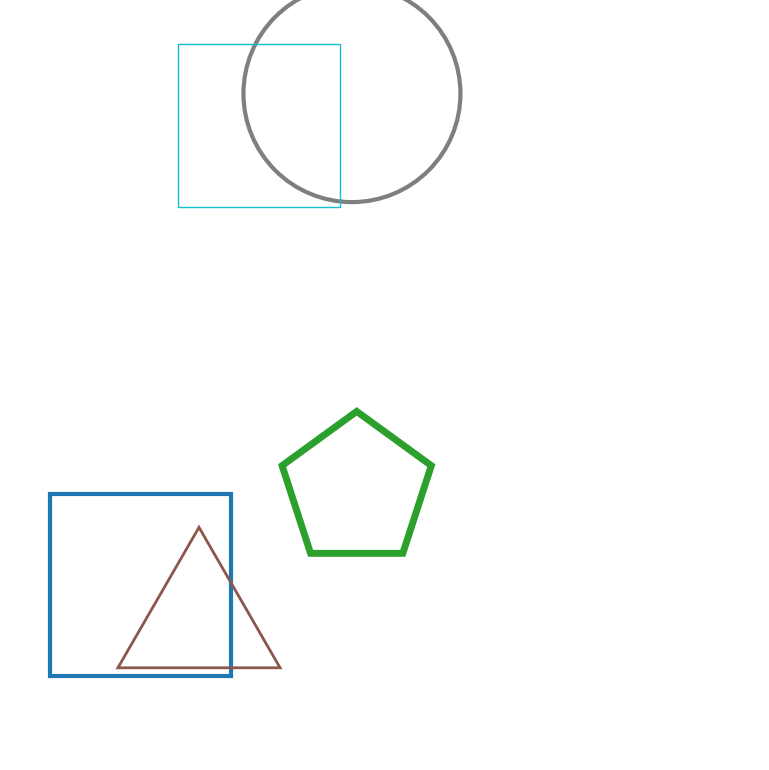[{"shape": "square", "thickness": 1.5, "radius": 0.59, "center": [0.182, 0.24]}, {"shape": "pentagon", "thickness": 2.5, "radius": 0.51, "center": [0.463, 0.364]}, {"shape": "triangle", "thickness": 1, "radius": 0.61, "center": [0.258, 0.194]}, {"shape": "circle", "thickness": 1.5, "radius": 0.7, "center": [0.457, 0.878]}, {"shape": "square", "thickness": 0.5, "radius": 0.53, "center": [0.336, 0.837]}]